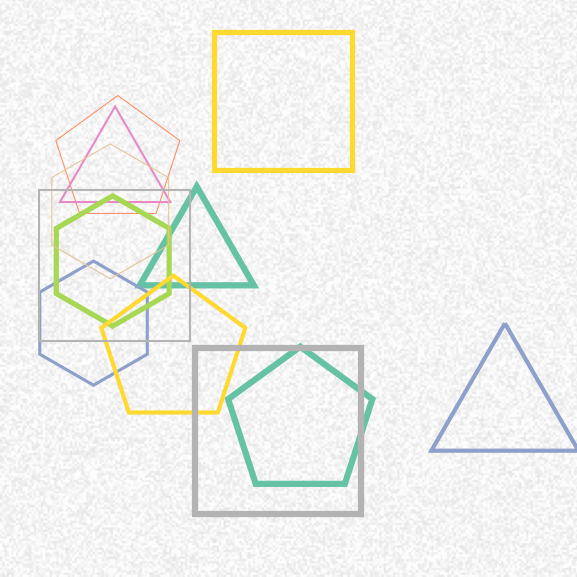[{"shape": "pentagon", "thickness": 3, "radius": 0.66, "center": [0.52, 0.267]}, {"shape": "triangle", "thickness": 3, "radius": 0.57, "center": [0.341, 0.562]}, {"shape": "pentagon", "thickness": 0.5, "radius": 0.56, "center": [0.204, 0.721]}, {"shape": "hexagon", "thickness": 1.5, "radius": 0.54, "center": [0.162, 0.44]}, {"shape": "triangle", "thickness": 2, "radius": 0.74, "center": [0.874, 0.292]}, {"shape": "triangle", "thickness": 1, "radius": 0.55, "center": [0.199, 0.704]}, {"shape": "hexagon", "thickness": 2.5, "radius": 0.56, "center": [0.195, 0.547]}, {"shape": "square", "thickness": 2.5, "radius": 0.6, "center": [0.49, 0.824]}, {"shape": "pentagon", "thickness": 2, "radius": 0.66, "center": [0.3, 0.391]}, {"shape": "hexagon", "thickness": 0.5, "radius": 0.58, "center": [0.191, 0.633]}, {"shape": "square", "thickness": 3, "radius": 0.72, "center": [0.482, 0.252]}, {"shape": "square", "thickness": 1, "radius": 0.65, "center": [0.198, 0.54]}]